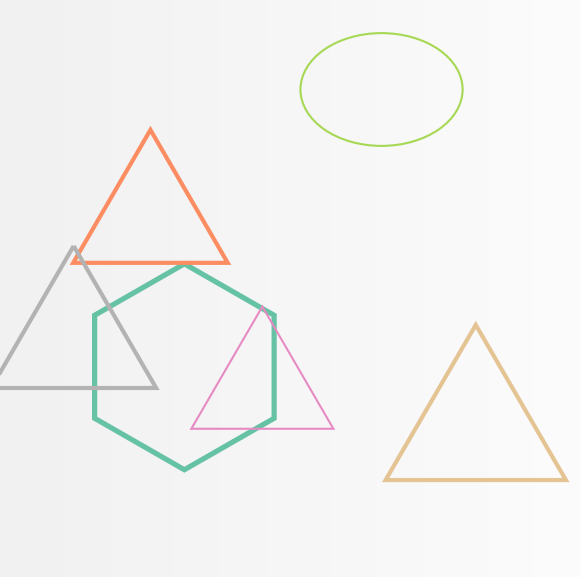[{"shape": "hexagon", "thickness": 2.5, "radius": 0.89, "center": [0.317, 0.364]}, {"shape": "triangle", "thickness": 2, "radius": 0.77, "center": [0.259, 0.621]}, {"shape": "triangle", "thickness": 1, "radius": 0.71, "center": [0.451, 0.327]}, {"shape": "oval", "thickness": 1, "radius": 0.7, "center": [0.656, 0.844]}, {"shape": "triangle", "thickness": 2, "radius": 0.9, "center": [0.819, 0.257]}, {"shape": "triangle", "thickness": 2, "radius": 0.82, "center": [0.127, 0.409]}]